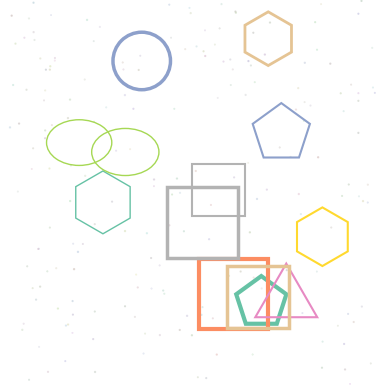[{"shape": "hexagon", "thickness": 1, "radius": 0.41, "center": [0.267, 0.474]}, {"shape": "pentagon", "thickness": 3, "radius": 0.34, "center": [0.679, 0.214]}, {"shape": "square", "thickness": 3, "radius": 0.45, "center": [0.606, 0.236]}, {"shape": "pentagon", "thickness": 1.5, "radius": 0.39, "center": [0.731, 0.654]}, {"shape": "circle", "thickness": 2.5, "radius": 0.37, "center": [0.368, 0.842]}, {"shape": "triangle", "thickness": 1.5, "radius": 0.46, "center": [0.744, 0.223]}, {"shape": "oval", "thickness": 1, "radius": 0.44, "center": [0.325, 0.605]}, {"shape": "oval", "thickness": 1, "radius": 0.42, "center": [0.206, 0.63]}, {"shape": "hexagon", "thickness": 1.5, "radius": 0.38, "center": [0.837, 0.385]}, {"shape": "square", "thickness": 2.5, "radius": 0.4, "center": [0.67, 0.23]}, {"shape": "hexagon", "thickness": 2, "radius": 0.35, "center": [0.697, 0.9]}, {"shape": "square", "thickness": 2.5, "radius": 0.46, "center": [0.527, 0.422]}, {"shape": "square", "thickness": 1.5, "radius": 0.34, "center": [0.568, 0.507]}]